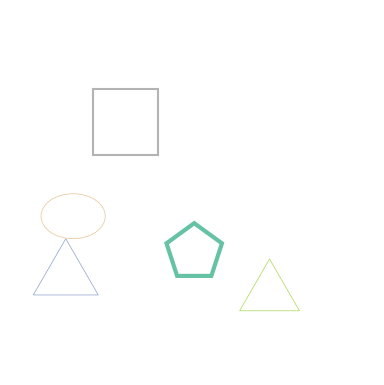[{"shape": "pentagon", "thickness": 3, "radius": 0.38, "center": [0.504, 0.345]}, {"shape": "triangle", "thickness": 0.5, "radius": 0.49, "center": [0.171, 0.283]}, {"shape": "triangle", "thickness": 0.5, "radius": 0.45, "center": [0.7, 0.238]}, {"shape": "oval", "thickness": 0.5, "radius": 0.42, "center": [0.19, 0.438]}, {"shape": "square", "thickness": 1.5, "radius": 0.42, "center": [0.326, 0.683]}]